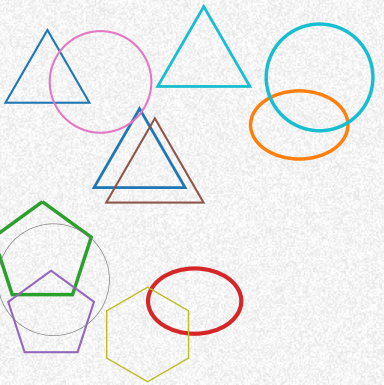[{"shape": "triangle", "thickness": 1.5, "radius": 0.63, "center": [0.123, 0.796]}, {"shape": "triangle", "thickness": 2, "radius": 0.68, "center": [0.362, 0.581]}, {"shape": "oval", "thickness": 2.5, "radius": 0.63, "center": [0.777, 0.675]}, {"shape": "pentagon", "thickness": 2.5, "radius": 0.67, "center": [0.11, 0.343]}, {"shape": "oval", "thickness": 3, "radius": 0.61, "center": [0.506, 0.218]}, {"shape": "pentagon", "thickness": 1.5, "radius": 0.59, "center": [0.133, 0.18]}, {"shape": "triangle", "thickness": 1.5, "radius": 0.73, "center": [0.402, 0.547]}, {"shape": "circle", "thickness": 1.5, "radius": 0.66, "center": [0.261, 0.787]}, {"shape": "circle", "thickness": 0.5, "radius": 0.73, "center": [0.139, 0.274]}, {"shape": "hexagon", "thickness": 1, "radius": 0.61, "center": [0.383, 0.131]}, {"shape": "circle", "thickness": 2.5, "radius": 0.69, "center": [0.83, 0.799]}, {"shape": "triangle", "thickness": 2, "radius": 0.69, "center": [0.529, 0.845]}]